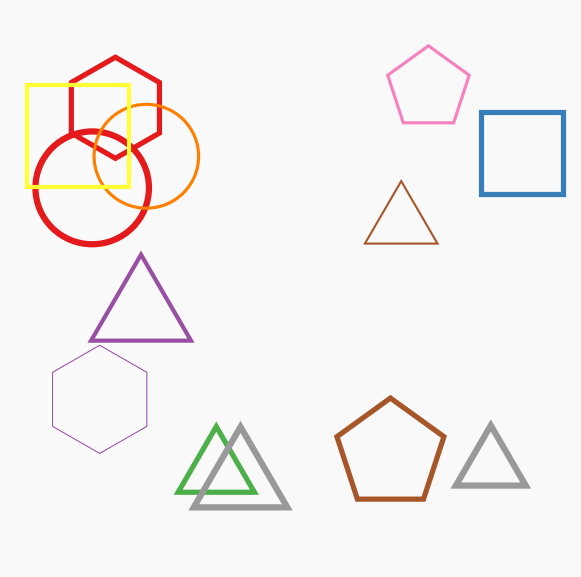[{"shape": "hexagon", "thickness": 2.5, "radius": 0.44, "center": [0.199, 0.812]}, {"shape": "circle", "thickness": 3, "radius": 0.49, "center": [0.159, 0.674]}, {"shape": "square", "thickness": 2.5, "radius": 0.35, "center": [0.898, 0.734]}, {"shape": "triangle", "thickness": 2.5, "radius": 0.38, "center": [0.372, 0.185]}, {"shape": "hexagon", "thickness": 0.5, "radius": 0.47, "center": [0.172, 0.308]}, {"shape": "triangle", "thickness": 2, "radius": 0.5, "center": [0.243, 0.459]}, {"shape": "circle", "thickness": 1.5, "radius": 0.45, "center": [0.252, 0.728]}, {"shape": "square", "thickness": 2, "radius": 0.44, "center": [0.134, 0.764]}, {"shape": "triangle", "thickness": 1, "radius": 0.36, "center": [0.69, 0.613]}, {"shape": "pentagon", "thickness": 2.5, "radius": 0.48, "center": [0.672, 0.213]}, {"shape": "pentagon", "thickness": 1.5, "radius": 0.37, "center": [0.737, 0.846]}, {"shape": "triangle", "thickness": 3, "radius": 0.46, "center": [0.414, 0.167]}, {"shape": "triangle", "thickness": 3, "radius": 0.35, "center": [0.844, 0.193]}]